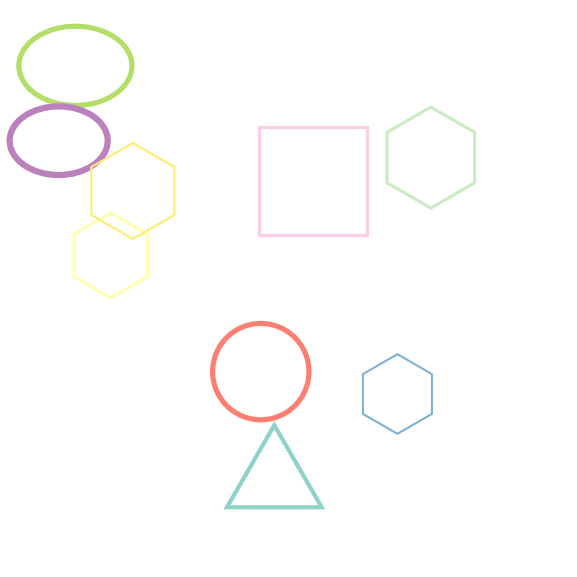[{"shape": "triangle", "thickness": 2, "radius": 0.47, "center": [0.475, 0.168]}, {"shape": "hexagon", "thickness": 1.5, "radius": 0.37, "center": [0.192, 0.557]}, {"shape": "circle", "thickness": 2.5, "radius": 0.42, "center": [0.452, 0.356]}, {"shape": "hexagon", "thickness": 1, "radius": 0.34, "center": [0.688, 0.317]}, {"shape": "oval", "thickness": 2.5, "radius": 0.49, "center": [0.131, 0.885]}, {"shape": "square", "thickness": 1.5, "radius": 0.47, "center": [0.542, 0.686]}, {"shape": "oval", "thickness": 3, "radius": 0.42, "center": [0.102, 0.755]}, {"shape": "hexagon", "thickness": 1.5, "radius": 0.44, "center": [0.746, 0.726]}, {"shape": "hexagon", "thickness": 1, "radius": 0.42, "center": [0.23, 0.668]}]